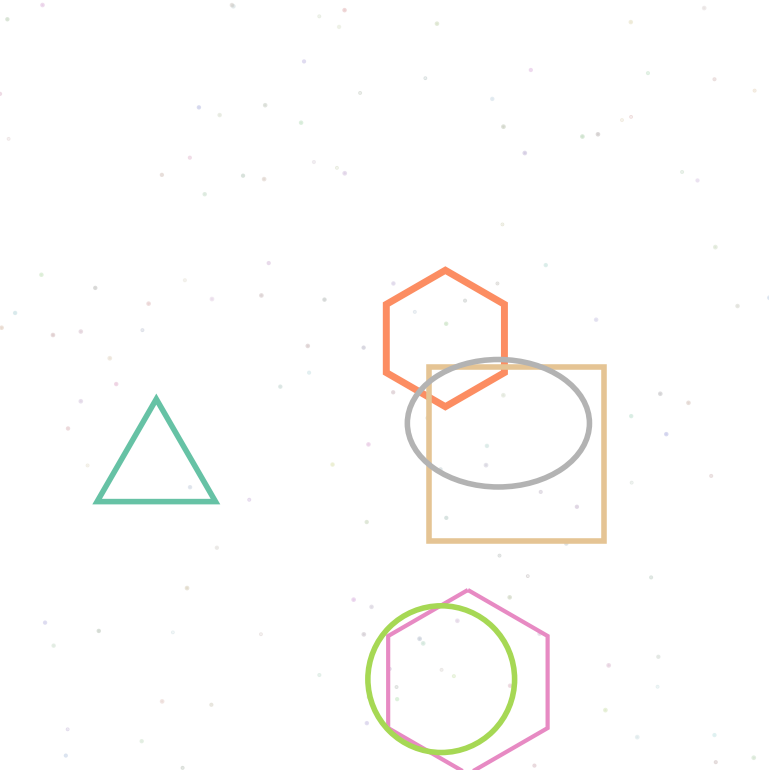[{"shape": "triangle", "thickness": 2, "radius": 0.44, "center": [0.203, 0.393]}, {"shape": "hexagon", "thickness": 2.5, "radius": 0.44, "center": [0.578, 0.56]}, {"shape": "hexagon", "thickness": 1.5, "radius": 0.6, "center": [0.608, 0.114]}, {"shape": "circle", "thickness": 2, "radius": 0.48, "center": [0.573, 0.118]}, {"shape": "square", "thickness": 2, "radius": 0.57, "center": [0.671, 0.41]}, {"shape": "oval", "thickness": 2, "radius": 0.59, "center": [0.647, 0.45]}]